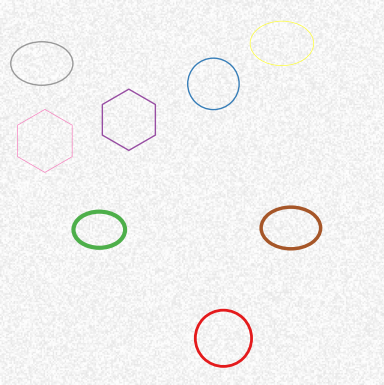[{"shape": "circle", "thickness": 2, "radius": 0.37, "center": [0.58, 0.121]}, {"shape": "circle", "thickness": 1, "radius": 0.33, "center": [0.554, 0.782]}, {"shape": "oval", "thickness": 3, "radius": 0.34, "center": [0.258, 0.403]}, {"shape": "hexagon", "thickness": 1, "radius": 0.4, "center": [0.335, 0.689]}, {"shape": "oval", "thickness": 0.5, "radius": 0.41, "center": [0.732, 0.887]}, {"shape": "oval", "thickness": 2.5, "radius": 0.39, "center": [0.756, 0.408]}, {"shape": "hexagon", "thickness": 0.5, "radius": 0.41, "center": [0.117, 0.634]}, {"shape": "oval", "thickness": 1, "radius": 0.4, "center": [0.109, 0.835]}]